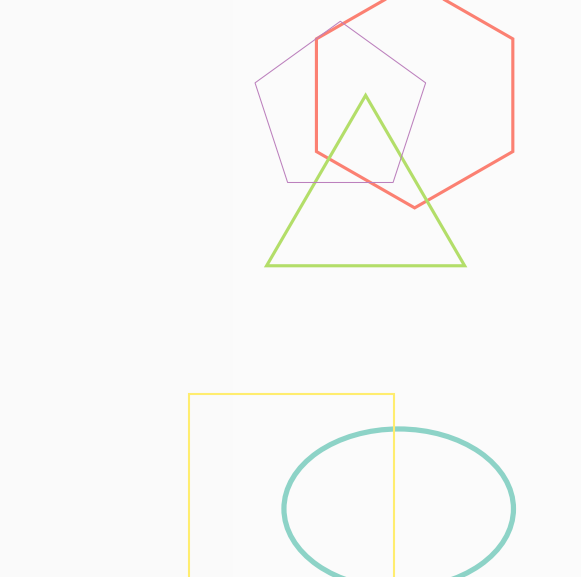[{"shape": "oval", "thickness": 2.5, "radius": 0.99, "center": [0.686, 0.118]}, {"shape": "hexagon", "thickness": 1.5, "radius": 0.98, "center": [0.713, 0.834]}, {"shape": "triangle", "thickness": 1.5, "radius": 0.98, "center": [0.629, 0.637]}, {"shape": "pentagon", "thickness": 0.5, "radius": 0.77, "center": [0.586, 0.808]}, {"shape": "square", "thickness": 1, "radius": 0.88, "center": [0.501, 0.14]}]